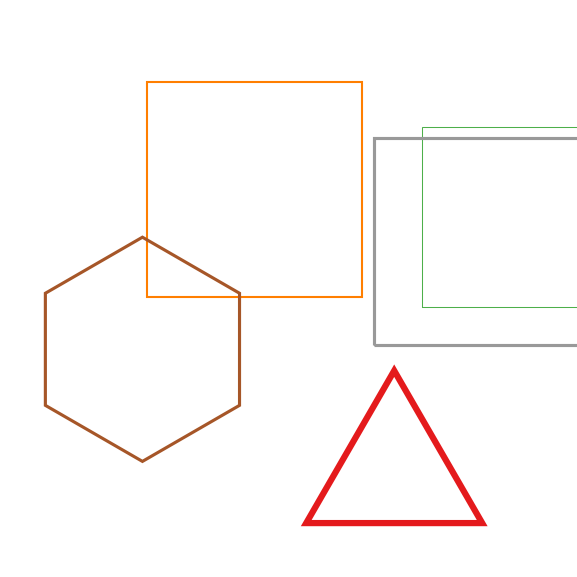[{"shape": "triangle", "thickness": 3, "radius": 0.88, "center": [0.683, 0.181]}, {"shape": "square", "thickness": 0.5, "radius": 0.78, "center": [0.886, 0.623]}, {"shape": "square", "thickness": 1, "radius": 0.93, "center": [0.44, 0.671]}, {"shape": "hexagon", "thickness": 1.5, "radius": 0.97, "center": [0.247, 0.394]}, {"shape": "square", "thickness": 1.5, "radius": 0.9, "center": [0.826, 0.581]}]